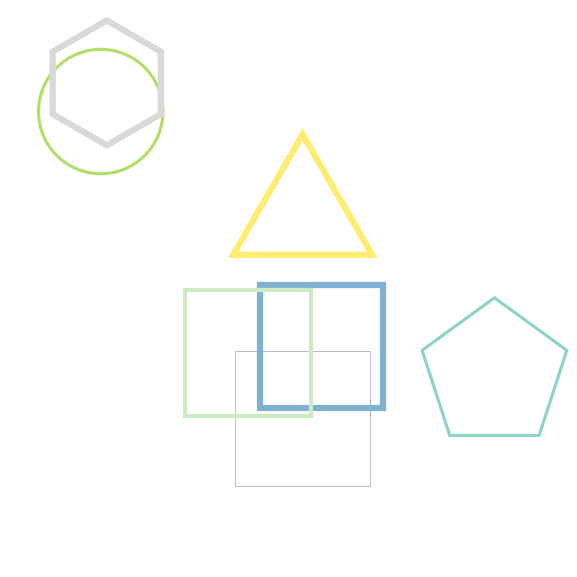[{"shape": "pentagon", "thickness": 1.5, "radius": 0.66, "center": [0.856, 0.352]}, {"shape": "square", "thickness": 0.5, "radius": 0.58, "center": [0.524, 0.275]}, {"shape": "square", "thickness": 3, "radius": 0.53, "center": [0.556, 0.399]}, {"shape": "circle", "thickness": 1.5, "radius": 0.54, "center": [0.174, 0.806]}, {"shape": "hexagon", "thickness": 3, "radius": 0.54, "center": [0.185, 0.856]}, {"shape": "square", "thickness": 2, "radius": 0.55, "center": [0.429, 0.388]}, {"shape": "triangle", "thickness": 3, "radius": 0.69, "center": [0.524, 0.627]}]